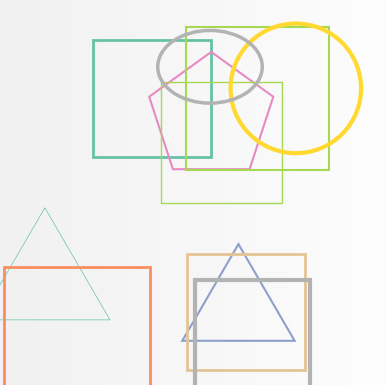[{"shape": "triangle", "thickness": 0.5, "radius": 0.97, "center": [0.116, 0.266]}, {"shape": "square", "thickness": 2, "radius": 0.76, "center": [0.393, 0.744]}, {"shape": "square", "thickness": 2, "radius": 0.94, "center": [0.198, 0.118]}, {"shape": "triangle", "thickness": 1.5, "radius": 0.84, "center": [0.615, 0.199]}, {"shape": "pentagon", "thickness": 1.5, "radius": 0.84, "center": [0.545, 0.697]}, {"shape": "square", "thickness": 1, "radius": 0.78, "center": [0.572, 0.63]}, {"shape": "square", "thickness": 1.5, "radius": 0.93, "center": [0.665, 0.744]}, {"shape": "circle", "thickness": 3, "radius": 0.84, "center": [0.763, 0.77]}, {"shape": "square", "thickness": 2, "radius": 0.76, "center": [0.634, 0.19]}, {"shape": "square", "thickness": 3, "radius": 0.74, "center": [0.652, 0.124]}, {"shape": "oval", "thickness": 2.5, "radius": 0.67, "center": [0.542, 0.827]}]